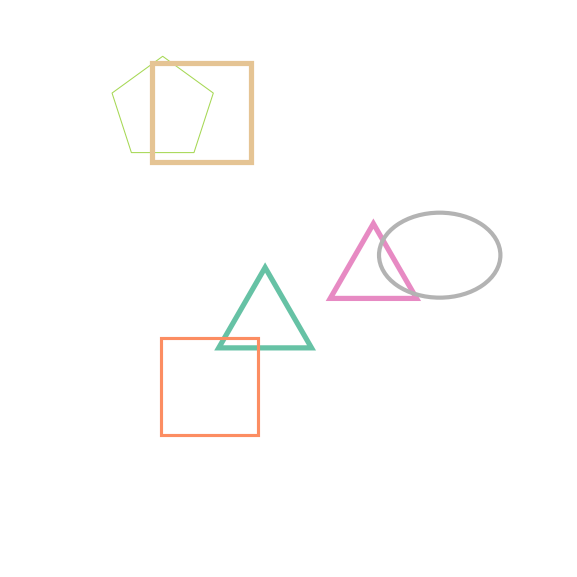[{"shape": "triangle", "thickness": 2.5, "radius": 0.46, "center": [0.459, 0.443]}, {"shape": "square", "thickness": 1.5, "radius": 0.42, "center": [0.363, 0.33]}, {"shape": "triangle", "thickness": 2.5, "radius": 0.43, "center": [0.647, 0.526]}, {"shape": "pentagon", "thickness": 0.5, "radius": 0.46, "center": [0.282, 0.809]}, {"shape": "square", "thickness": 2.5, "radius": 0.43, "center": [0.349, 0.804]}, {"shape": "oval", "thickness": 2, "radius": 0.53, "center": [0.761, 0.557]}]